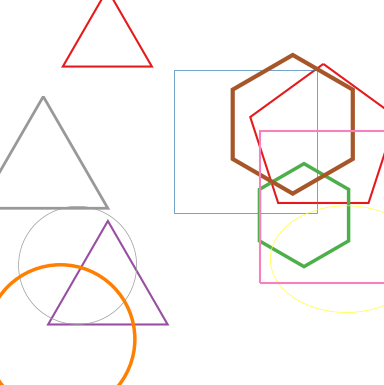[{"shape": "triangle", "thickness": 1.5, "radius": 0.67, "center": [0.279, 0.894]}, {"shape": "pentagon", "thickness": 1.5, "radius": 1.0, "center": [0.84, 0.634]}, {"shape": "square", "thickness": 0.5, "radius": 0.93, "center": [0.638, 0.633]}, {"shape": "hexagon", "thickness": 2.5, "radius": 0.67, "center": [0.79, 0.441]}, {"shape": "triangle", "thickness": 1.5, "radius": 0.9, "center": [0.28, 0.247]}, {"shape": "circle", "thickness": 2.5, "radius": 0.97, "center": [0.157, 0.119]}, {"shape": "oval", "thickness": 0.5, "radius": 0.99, "center": [0.9, 0.327]}, {"shape": "hexagon", "thickness": 3, "radius": 0.9, "center": [0.76, 0.677]}, {"shape": "square", "thickness": 1.5, "radius": 0.99, "center": [0.873, 0.462]}, {"shape": "circle", "thickness": 0.5, "radius": 0.77, "center": [0.202, 0.311]}, {"shape": "triangle", "thickness": 2, "radius": 0.97, "center": [0.112, 0.556]}]